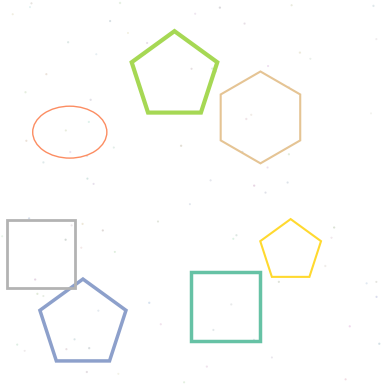[{"shape": "square", "thickness": 2.5, "radius": 0.45, "center": [0.585, 0.203]}, {"shape": "oval", "thickness": 1, "radius": 0.48, "center": [0.181, 0.657]}, {"shape": "pentagon", "thickness": 2.5, "radius": 0.59, "center": [0.215, 0.158]}, {"shape": "pentagon", "thickness": 3, "radius": 0.58, "center": [0.453, 0.802]}, {"shape": "pentagon", "thickness": 1.5, "radius": 0.41, "center": [0.755, 0.348]}, {"shape": "hexagon", "thickness": 1.5, "radius": 0.6, "center": [0.677, 0.695]}, {"shape": "square", "thickness": 2, "radius": 0.44, "center": [0.106, 0.341]}]